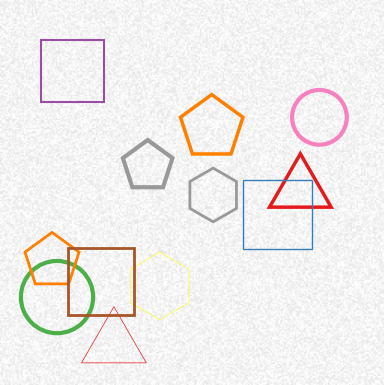[{"shape": "triangle", "thickness": 2.5, "radius": 0.46, "center": [0.78, 0.508]}, {"shape": "triangle", "thickness": 0.5, "radius": 0.49, "center": [0.296, 0.106]}, {"shape": "square", "thickness": 1, "radius": 0.45, "center": [0.72, 0.442]}, {"shape": "circle", "thickness": 3, "radius": 0.47, "center": [0.148, 0.228]}, {"shape": "square", "thickness": 1.5, "radius": 0.4, "center": [0.189, 0.816]}, {"shape": "pentagon", "thickness": 2.5, "radius": 0.43, "center": [0.55, 0.669]}, {"shape": "pentagon", "thickness": 2, "radius": 0.37, "center": [0.135, 0.322]}, {"shape": "hexagon", "thickness": 0.5, "radius": 0.44, "center": [0.415, 0.258]}, {"shape": "square", "thickness": 2, "radius": 0.43, "center": [0.263, 0.269]}, {"shape": "circle", "thickness": 3, "radius": 0.36, "center": [0.83, 0.695]}, {"shape": "pentagon", "thickness": 3, "radius": 0.34, "center": [0.384, 0.568]}, {"shape": "hexagon", "thickness": 2, "radius": 0.35, "center": [0.554, 0.494]}]